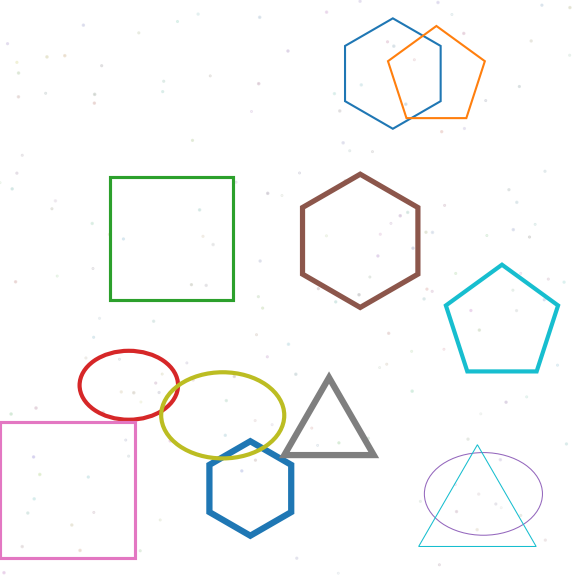[{"shape": "hexagon", "thickness": 1, "radius": 0.48, "center": [0.68, 0.872]}, {"shape": "hexagon", "thickness": 3, "radius": 0.41, "center": [0.433, 0.153]}, {"shape": "pentagon", "thickness": 1, "radius": 0.44, "center": [0.756, 0.866]}, {"shape": "square", "thickness": 1.5, "radius": 0.53, "center": [0.297, 0.586]}, {"shape": "oval", "thickness": 2, "radius": 0.43, "center": [0.223, 0.332]}, {"shape": "oval", "thickness": 0.5, "radius": 0.51, "center": [0.837, 0.144]}, {"shape": "hexagon", "thickness": 2.5, "radius": 0.58, "center": [0.624, 0.582]}, {"shape": "square", "thickness": 1.5, "radius": 0.59, "center": [0.117, 0.15]}, {"shape": "triangle", "thickness": 3, "radius": 0.45, "center": [0.57, 0.256]}, {"shape": "oval", "thickness": 2, "radius": 0.53, "center": [0.386, 0.28]}, {"shape": "triangle", "thickness": 0.5, "radius": 0.59, "center": [0.827, 0.112]}, {"shape": "pentagon", "thickness": 2, "radius": 0.51, "center": [0.869, 0.439]}]